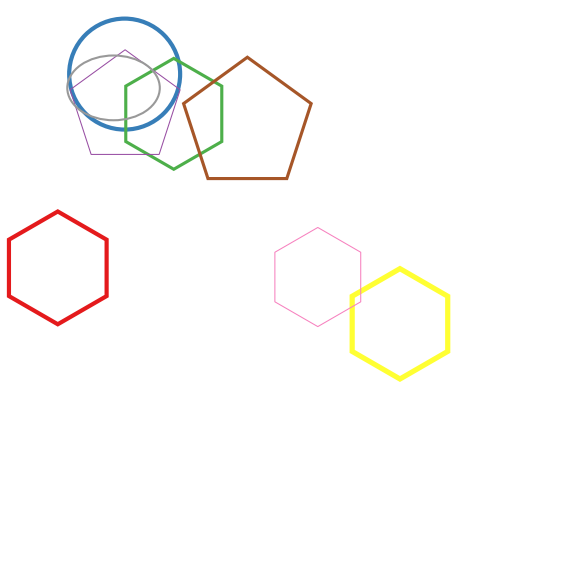[{"shape": "hexagon", "thickness": 2, "radius": 0.49, "center": [0.1, 0.535]}, {"shape": "circle", "thickness": 2, "radius": 0.48, "center": [0.216, 0.871]}, {"shape": "hexagon", "thickness": 1.5, "radius": 0.48, "center": [0.301, 0.802]}, {"shape": "pentagon", "thickness": 0.5, "radius": 0.5, "center": [0.217, 0.813]}, {"shape": "hexagon", "thickness": 2.5, "radius": 0.48, "center": [0.693, 0.438]}, {"shape": "pentagon", "thickness": 1.5, "radius": 0.58, "center": [0.428, 0.784]}, {"shape": "hexagon", "thickness": 0.5, "radius": 0.43, "center": [0.55, 0.519]}, {"shape": "oval", "thickness": 1, "radius": 0.4, "center": [0.197, 0.847]}]